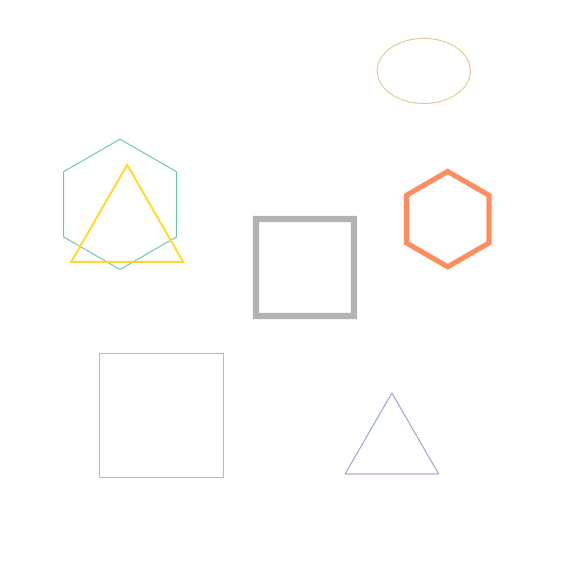[{"shape": "hexagon", "thickness": 0.5, "radius": 0.56, "center": [0.208, 0.645]}, {"shape": "hexagon", "thickness": 2.5, "radius": 0.41, "center": [0.775, 0.62]}, {"shape": "triangle", "thickness": 0.5, "radius": 0.47, "center": [0.679, 0.225]}, {"shape": "square", "thickness": 0.5, "radius": 0.53, "center": [0.279, 0.28]}, {"shape": "triangle", "thickness": 1, "radius": 0.56, "center": [0.22, 0.602]}, {"shape": "oval", "thickness": 0.5, "radius": 0.4, "center": [0.734, 0.876]}, {"shape": "square", "thickness": 3, "radius": 0.42, "center": [0.529, 0.536]}]